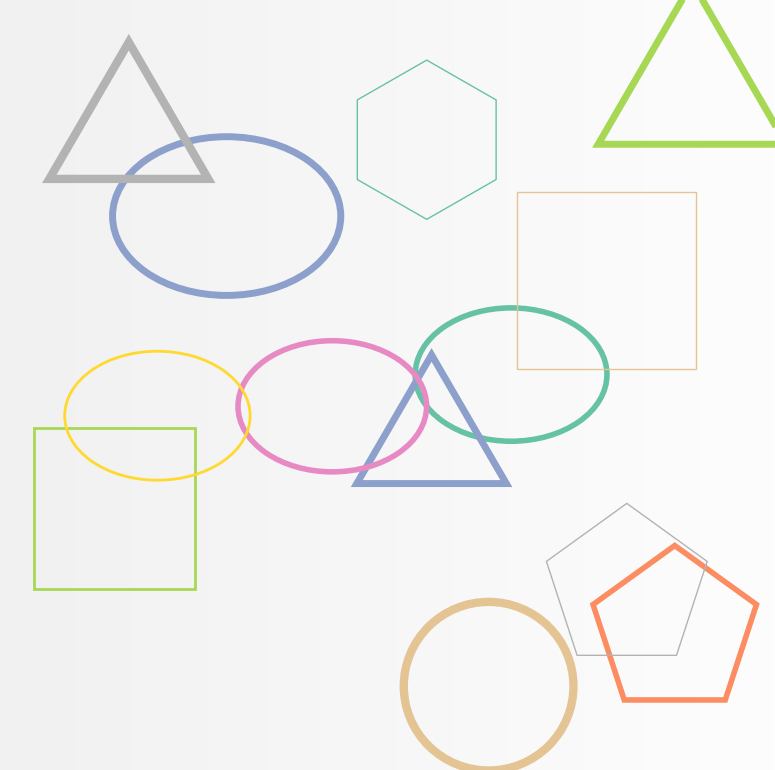[{"shape": "oval", "thickness": 2, "radius": 0.62, "center": [0.659, 0.514]}, {"shape": "hexagon", "thickness": 0.5, "radius": 0.52, "center": [0.551, 0.819]}, {"shape": "pentagon", "thickness": 2, "radius": 0.55, "center": [0.871, 0.181]}, {"shape": "triangle", "thickness": 2.5, "radius": 0.56, "center": [0.557, 0.428]}, {"shape": "oval", "thickness": 2.5, "radius": 0.74, "center": [0.292, 0.719]}, {"shape": "oval", "thickness": 2, "radius": 0.61, "center": [0.429, 0.472]}, {"shape": "triangle", "thickness": 2.5, "radius": 0.7, "center": [0.893, 0.883]}, {"shape": "square", "thickness": 1, "radius": 0.52, "center": [0.148, 0.339]}, {"shape": "oval", "thickness": 1, "radius": 0.6, "center": [0.203, 0.46]}, {"shape": "square", "thickness": 0.5, "radius": 0.58, "center": [0.783, 0.635]}, {"shape": "circle", "thickness": 3, "radius": 0.55, "center": [0.63, 0.109]}, {"shape": "pentagon", "thickness": 0.5, "radius": 0.55, "center": [0.809, 0.237]}, {"shape": "triangle", "thickness": 3, "radius": 0.59, "center": [0.166, 0.827]}]